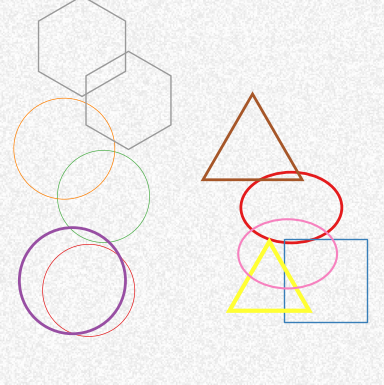[{"shape": "circle", "thickness": 0.5, "radius": 0.6, "center": [0.23, 0.246]}, {"shape": "oval", "thickness": 2, "radius": 0.66, "center": [0.757, 0.461]}, {"shape": "square", "thickness": 1, "radius": 0.54, "center": [0.846, 0.272]}, {"shape": "circle", "thickness": 0.5, "radius": 0.6, "center": [0.269, 0.49]}, {"shape": "circle", "thickness": 2, "radius": 0.69, "center": [0.188, 0.271]}, {"shape": "circle", "thickness": 0.5, "radius": 0.66, "center": [0.167, 0.614]}, {"shape": "triangle", "thickness": 3, "radius": 0.6, "center": [0.7, 0.253]}, {"shape": "triangle", "thickness": 2, "radius": 0.74, "center": [0.656, 0.607]}, {"shape": "oval", "thickness": 1.5, "radius": 0.64, "center": [0.747, 0.341]}, {"shape": "hexagon", "thickness": 1, "radius": 0.65, "center": [0.213, 0.88]}, {"shape": "hexagon", "thickness": 1, "radius": 0.64, "center": [0.334, 0.739]}]